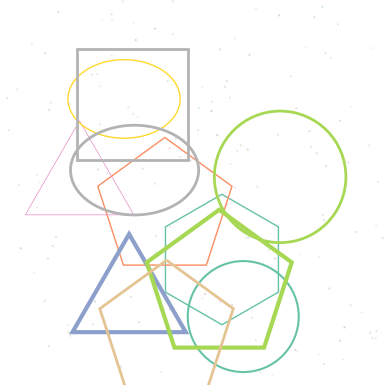[{"shape": "hexagon", "thickness": 1, "radius": 0.85, "center": [0.576, 0.326]}, {"shape": "circle", "thickness": 1.5, "radius": 0.72, "center": [0.632, 0.178]}, {"shape": "pentagon", "thickness": 1, "radius": 0.92, "center": [0.428, 0.46]}, {"shape": "triangle", "thickness": 3, "radius": 0.85, "center": [0.335, 0.222]}, {"shape": "triangle", "thickness": 0.5, "radius": 0.81, "center": [0.207, 0.523]}, {"shape": "circle", "thickness": 2, "radius": 0.85, "center": [0.728, 0.541]}, {"shape": "pentagon", "thickness": 3, "radius": 0.99, "center": [0.569, 0.257]}, {"shape": "oval", "thickness": 1, "radius": 0.73, "center": [0.322, 0.743]}, {"shape": "pentagon", "thickness": 2, "radius": 0.91, "center": [0.433, 0.142]}, {"shape": "oval", "thickness": 2, "radius": 0.83, "center": [0.35, 0.558]}, {"shape": "square", "thickness": 2, "radius": 0.72, "center": [0.345, 0.729]}]